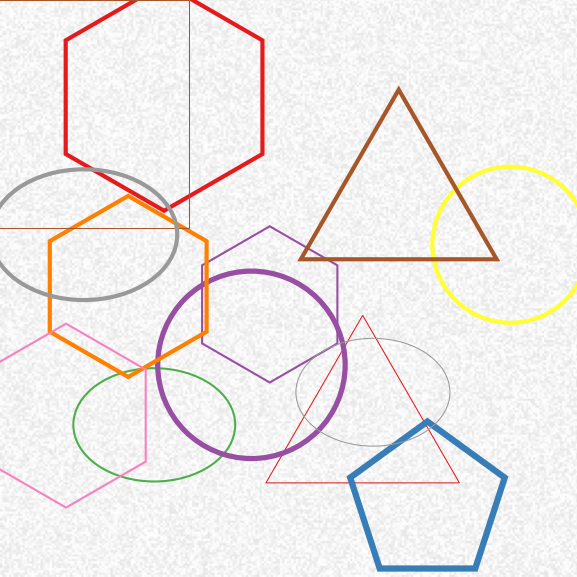[{"shape": "hexagon", "thickness": 2, "radius": 0.98, "center": [0.284, 0.831]}, {"shape": "triangle", "thickness": 0.5, "radius": 0.97, "center": [0.628, 0.26]}, {"shape": "pentagon", "thickness": 3, "radius": 0.7, "center": [0.74, 0.129]}, {"shape": "oval", "thickness": 1, "radius": 0.7, "center": [0.267, 0.263]}, {"shape": "circle", "thickness": 2.5, "radius": 0.81, "center": [0.435, 0.367]}, {"shape": "hexagon", "thickness": 1, "radius": 0.68, "center": [0.467, 0.472]}, {"shape": "hexagon", "thickness": 2, "radius": 0.78, "center": [0.222, 0.503]}, {"shape": "circle", "thickness": 2, "radius": 0.68, "center": [0.884, 0.575]}, {"shape": "triangle", "thickness": 2, "radius": 0.98, "center": [0.69, 0.648]}, {"shape": "square", "thickness": 0.5, "radius": 0.99, "center": [0.129, 0.801]}, {"shape": "hexagon", "thickness": 1, "radius": 0.8, "center": [0.114, 0.279]}, {"shape": "oval", "thickness": 0.5, "radius": 0.67, "center": [0.646, 0.32]}, {"shape": "oval", "thickness": 2, "radius": 0.81, "center": [0.145, 0.593]}]